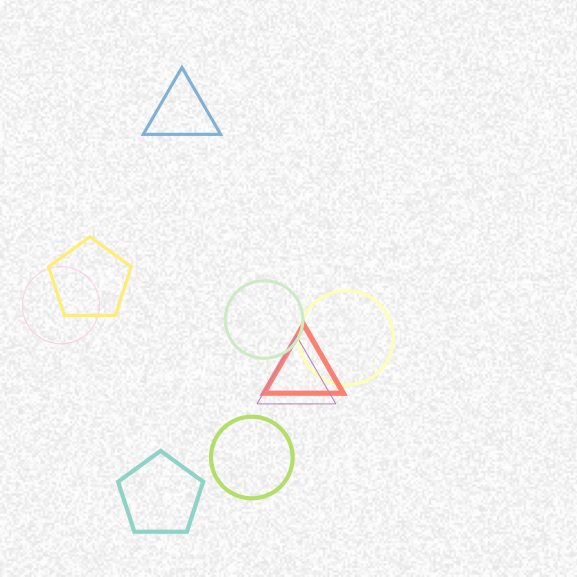[{"shape": "pentagon", "thickness": 2, "radius": 0.39, "center": [0.278, 0.141]}, {"shape": "circle", "thickness": 1.5, "radius": 0.41, "center": [0.6, 0.414]}, {"shape": "triangle", "thickness": 2.5, "radius": 0.4, "center": [0.526, 0.358]}, {"shape": "triangle", "thickness": 1.5, "radius": 0.39, "center": [0.315, 0.805]}, {"shape": "circle", "thickness": 2, "radius": 0.35, "center": [0.436, 0.207]}, {"shape": "circle", "thickness": 0.5, "radius": 0.33, "center": [0.106, 0.471]}, {"shape": "triangle", "thickness": 0.5, "radius": 0.39, "center": [0.513, 0.339]}, {"shape": "circle", "thickness": 1.5, "radius": 0.34, "center": [0.457, 0.446]}, {"shape": "pentagon", "thickness": 1.5, "radius": 0.38, "center": [0.156, 0.514]}]